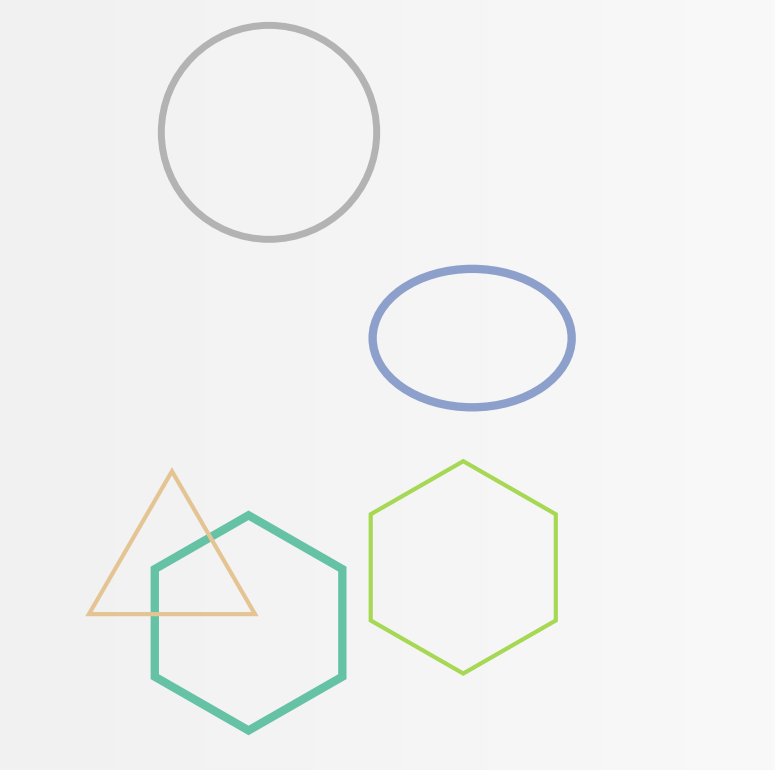[{"shape": "hexagon", "thickness": 3, "radius": 0.7, "center": [0.321, 0.191]}, {"shape": "oval", "thickness": 3, "radius": 0.64, "center": [0.609, 0.561]}, {"shape": "hexagon", "thickness": 1.5, "radius": 0.69, "center": [0.598, 0.263]}, {"shape": "triangle", "thickness": 1.5, "radius": 0.62, "center": [0.222, 0.264]}, {"shape": "circle", "thickness": 2.5, "radius": 0.69, "center": [0.347, 0.828]}]